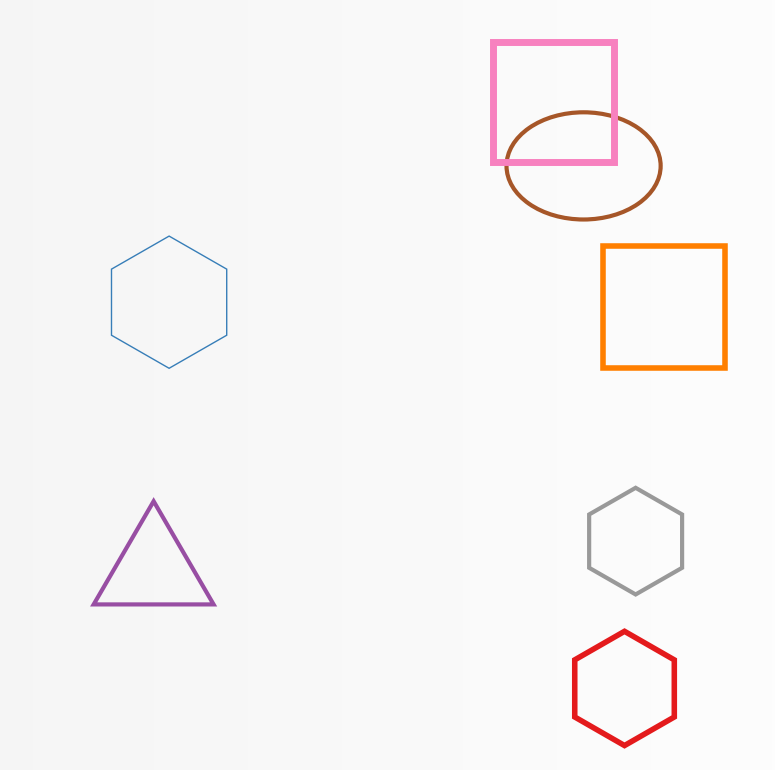[{"shape": "hexagon", "thickness": 2, "radius": 0.37, "center": [0.806, 0.106]}, {"shape": "hexagon", "thickness": 0.5, "radius": 0.43, "center": [0.218, 0.608]}, {"shape": "triangle", "thickness": 1.5, "radius": 0.45, "center": [0.198, 0.26]}, {"shape": "square", "thickness": 2, "radius": 0.4, "center": [0.857, 0.602]}, {"shape": "oval", "thickness": 1.5, "radius": 0.5, "center": [0.753, 0.785]}, {"shape": "square", "thickness": 2.5, "radius": 0.39, "center": [0.714, 0.867]}, {"shape": "hexagon", "thickness": 1.5, "radius": 0.35, "center": [0.82, 0.297]}]